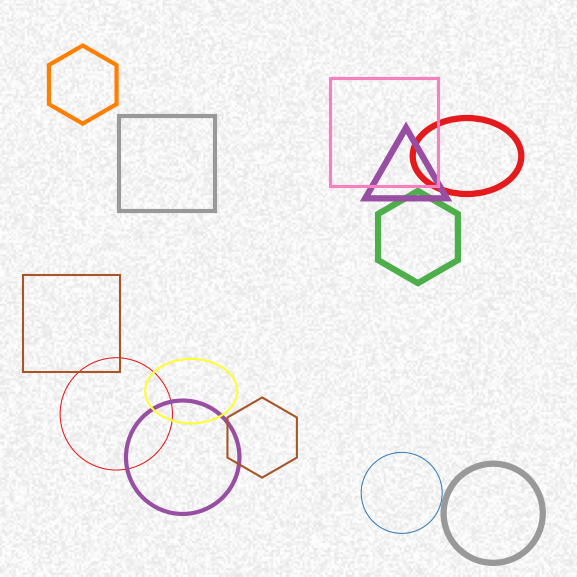[{"shape": "circle", "thickness": 0.5, "radius": 0.49, "center": [0.201, 0.282]}, {"shape": "oval", "thickness": 3, "radius": 0.47, "center": [0.809, 0.729]}, {"shape": "circle", "thickness": 0.5, "radius": 0.35, "center": [0.696, 0.146]}, {"shape": "hexagon", "thickness": 3, "radius": 0.4, "center": [0.724, 0.589]}, {"shape": "circle", "thickness": 2, "radius": 0.49, "center": [0.316, 0.207]}, {"shape": "triangle", "thickness": 3, "radius": 0.41, "center": [0.703, 0.696]}, {"shape": "hexagon", "thickness": 2, "radius": 0.34, "center": [0.143, 0.853]}, {"shape": "oval", "thickness": 1, "radius": 0.4, "center": [0.331, 0.322]}, {"shape": "hexagon", "thickness": 1, "radius": 0.35, "center": [0.454, 0.242]}, {"shape": "square", "thickness": 1, "radius": 0.42, "center": [0.124, 0.438]}, {"shape": "square", "thickness": 1.5, "radius": 0.46, "center": [0.665, 0.771]}, {"shape": "square", "thickness": 2, "radius": 0.41, "center": [0.29, 0.716]}, {"shape": "circle", "thickness": 3, "radius": 0.43, "center": [0.854, 0.11]}]